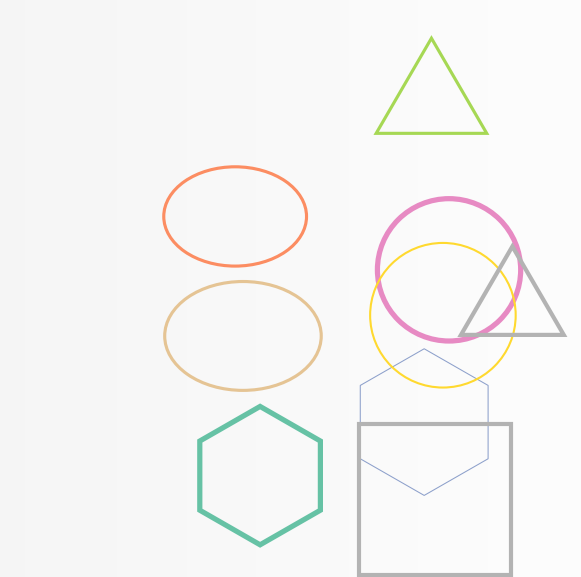[{"shape": "hexagon", "thickness": 2.5, "radius": 0.6, "center": [0.447, 0.176]}, {"shape": "oval", "thickness": 1.5, "radius": 0.61, "center": [0.405, 0.624]}, {"shape": "hexagon", "thickness": 0.5, "radius": 0.63, "center": [0.73, 0.268]}, {"shape": "circle", "thickness": 2.5, "radius": 0.62, "center": [0.773, 0.532]}, {"shape": "triangle", "thickness": 1.5, "radius": 0.55, "center": [0.742, 0.823]}, {"shape": "circle", "thickness": 1, "radius": 0.63, "center": [0.762, 0.453]}, {"shape": "oval", "thickness": 1.5, "radius": 0.67, "center": [0.418, 0.417]}, {"shape": "square", "thickness": 2, "radius": 0.65, "center": [0.749, 0.134]}, {"shape": "triangle", "thickness": 2, "radius": 0.51, "center": [0.882, 0.47]}]